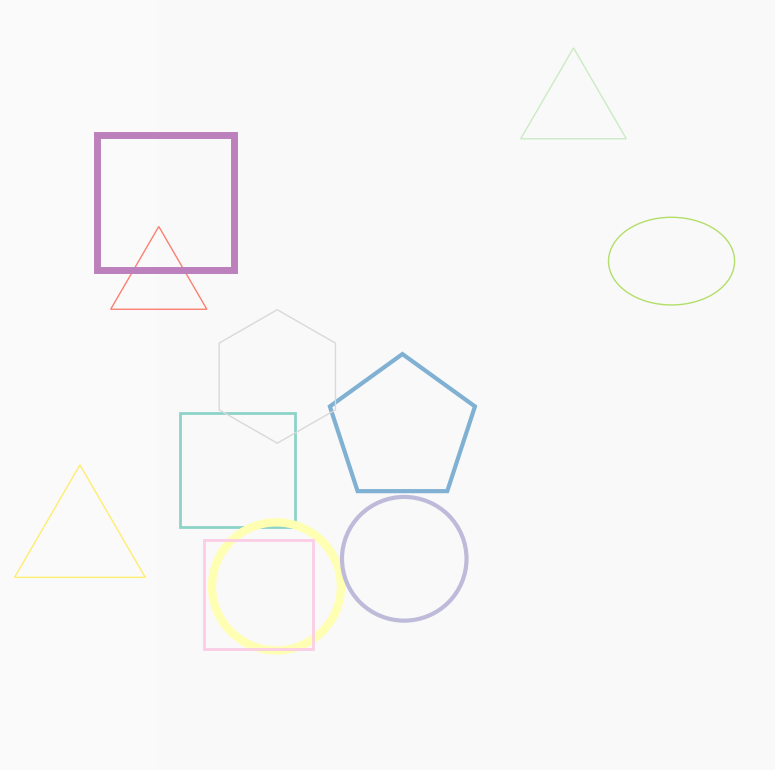[{"shape": "square", "thickness": 1, "radius": 0.37, "center": [0.306, 0.39]}, {"shape": "circle", "thickness": 3, "radius": 0.42, "center": [0.357, 0.238]}, {"shape": "circle", "thickness": 1.5, "radius": 0.4, "center": [0.522, 0.274]}, {"shape": "triangle", "thickness": 0.5, "radius": 0.36, "center": [0.205, 0.634]}, {"shape": "pentagon", "thickness": 1.5, "radius": 0.49, "center": [0.519, 0.442]}, {"shape": "oval", "thickness": 0.5, "radius": 0.41, "center": [0.867, 0.661]}, {"shape": "square", "thickness": 1, "radius": 0.35, "center": [0.334, 0.228]}, {"shape": "hexagon", "thickness": 0.5, "radius": 0.43, "center": [0.358, 0.511]}, {"shape": "square", "thickness": 2.5, "radius": 0.44, "center": [0.214, 0.737]}, {"shape": "triangle", "thickness": 0.5, "radius": 0.39, "center": [0.74, 0.859]}, {"shape": "triangle", "thickness": 0.5, "radius": 0.49, "center": [0.103, 0.299]}]